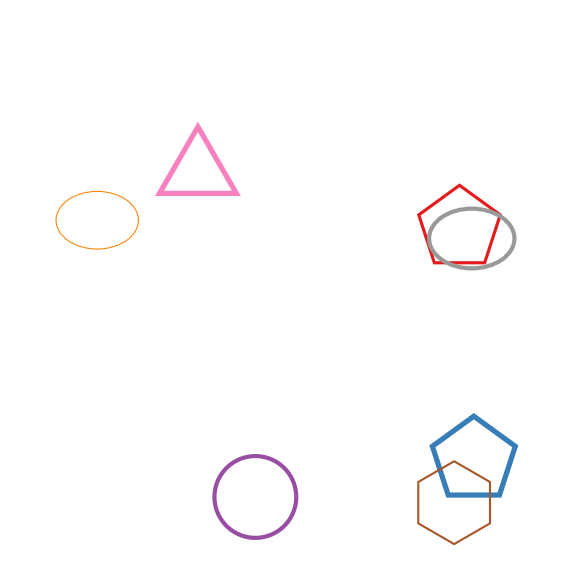[{"shape": "pentagon", "thickness": 1.5, "radius": 0.37, "center": [0.796, 0.604]}, {"shape": "pentagon", "thickness": 2.5, "radius": 0.38, "center": [0.82, 0.203]}, {"shape": "circle", "thickness": 2, "radius": 0.35, "center": [0.442, 0.139]}, {"shape": "oval", "thickness": 0.5, "radius": 0.36, "center": [0.168, 0.618]}, {"shape": "hexagon", "thickness": 1, "radius": 0.36, "center": [0.786, 0.129]}, {"shape": "triangle", "thickness": 2.5, "radius": 0.38, "center": [0.343, 0.703]}, {"shape": "oval", "thickness": 2, "radius": 0.37, "center": [0.817, 0.586]}]